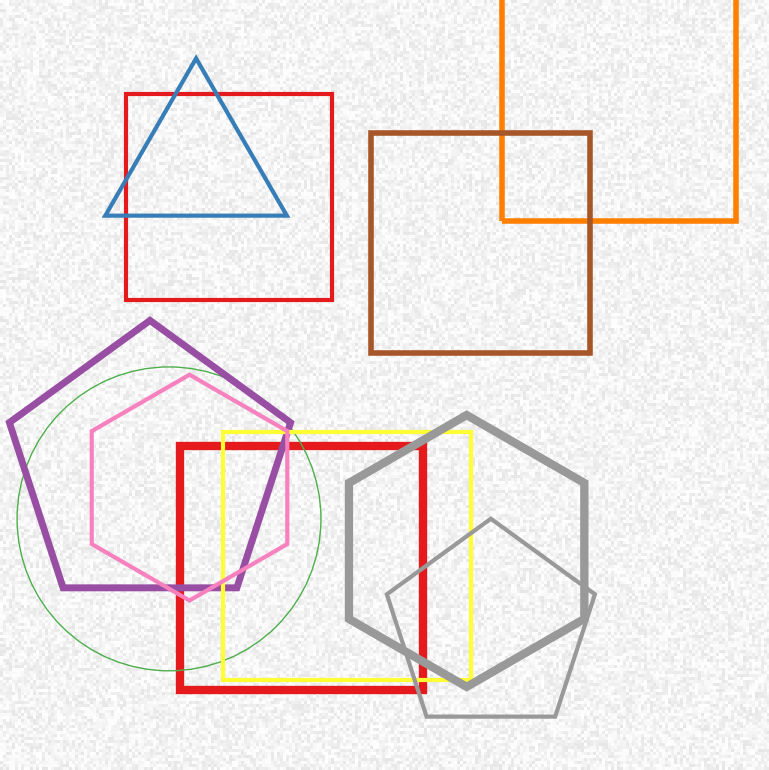[{"shape": "square", "thickness": 3, "radius": 0.79, "center": [0.392, 0.262]}, {"shape": "square", "thickness": 1.5, "radius": 0.67, "center": [0.297, 0.744]}, {"shape": "triangle", "thickness": 1.5, "radius": 0.68, "center": [0.255, 0.788]}, {"shape": "circle", "thickness": 0.5, "radius": 0.99, "center": [0.219, 0.326]}, {"shape": "pentagon", "thickness": 2.5, "radius": 0.96, "center": [0.195, 0.392]}, {"shape": "square", "thickness": 2, "radius": 0.76, "center": [0.804, 0.864]}, {"shape": "square", "thickness": 1.5, "radius": 0.81, "center": [0.45, 0.278]}, {"shape": "square", "thickness": 2, "radius": 0.71, "center": [0.624, 0.684]}, {"shape": "hexagon", "thickness": 1.5, "radius": 0.73, "center": [0.246, 0.367]}, {"shape": "pentagon", "thickness": 1.5, "radius": 0.71, "center": [0.638, 0.184]}, {"shape": "hexagon", "thickness": 3, "radius": 0.88, "center": [0.606, 0.284]}]